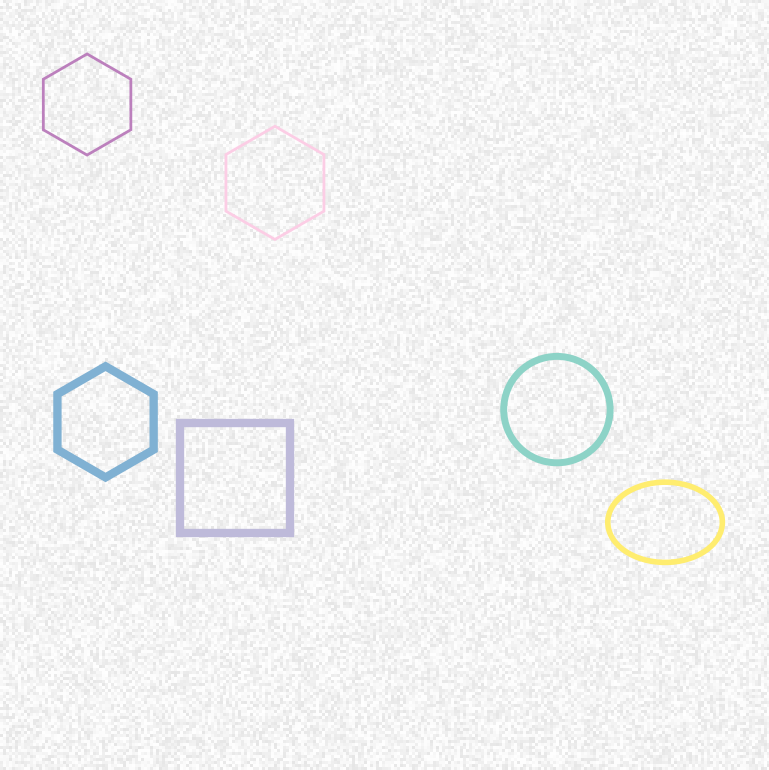[{"shape": "circle", "thickness": 2.5, "radius": 0.35, "center": [0.723, 0.468]}, {"shape": "square", "thickness": 3, "radius": 0.36, "center": [0.305, 0.379]}, {"shape": "hexagon", "thickness": 3, "radius": 0.36, "center": [0.137, 0.452]}, {"shape": "hexagon", "thickness": 1, "radius": 0.37, "center": [0.357, 0.763]}, {"shape": "hexagon", "thickness": 1, "radius": 0.33, "center": [0.113, 0.864]}, {"shape": "oval", "thickness": 2, "radius": 0.37, "center": [0.864, 0.322]}]